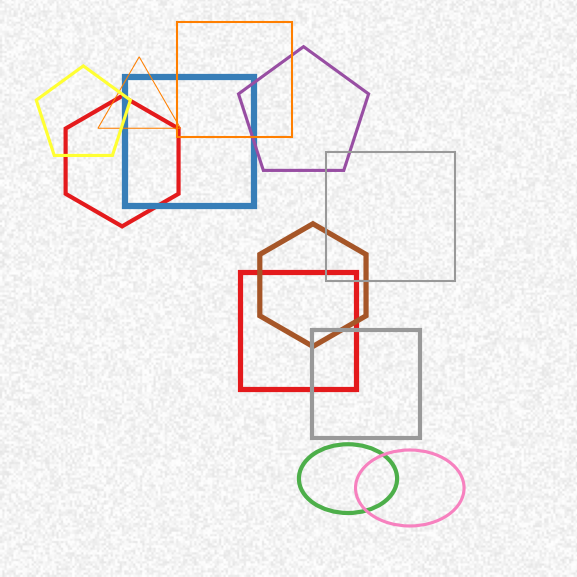[{"shape": "hexagon", "thickness": 2, "radius": 0.56, "center": [0.211, 0.72]}, {"shape": "square", "thickness": 2.5, "radius": 0.5, "center": [0.516, 0.427]}, {"shape": "square", "thickness": 3, "radius": 0.56, "center": [0.328, 0.753]}, {"shape": "oval", "thickness": 2, "radius": 0.43, "center": [0.603, 0.17]}, {"shape": "pentagon", "thickness": 1.5, "radius": 0.59, "center": [0.526, 0.8]}, {"shape": "square", "thickness": 1, "radius": 0.5, "center": [0.406, 0.862]}, {"shape": "triangle", "thickness": 0.5, "radius": 0.41, "center": [0.241, 0.818]}, {"shape": "pentagon", "thickness": 1.5, "radius": 0.43, "center": [0.144, 0.799]}, {"shape": "hexagon", "thickness": 2.5, "radius": 0.53, "center": [0.542, 0.505]}, {"shape": "oval", "thickness": 1.5, "radius": 0.47, "center": [0.71, 0.154]}, {"shape": "square", "thickness": 2, "radius": 0.47, "center": [0.635, 0.334]}, {"shape": "square", "thickness": 1, "radius": 0.56, "center": [0.676, 0.625]}]